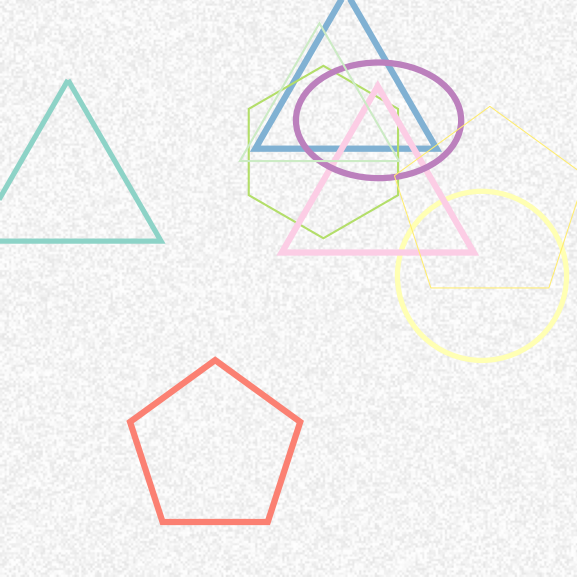[{"shape": "triangle", "thickness": 2.5, "radius": 0.93, "center": [0.118, 0.675]}, {"shape": "circle", "thickness": 2.5, "radius": 0.73, "center": [0.835, 0.521]}, {"shape": "pentagon", "thickness": 3, "radius": 0.77, "center": [0.373, 0.221]}, {"shape": "triangle", "thickness": 3, "radius": 0.91, "center": [0.599, 0.832]}, {"shape": "hexagon", "thickness": 1, "radius": 0.75, "center": [0.56, 0.736]}, {"shape": "triangle", "thickness": 3, "radius": 0.96, "center": [0.654, 0.658]}, {"shape": "oval", "thickness": 3, "radius": 0.72, "center": [0.656, 0.791]}, {"shape": "triangle", "thickness": 1, "radius": 0.8, "center": [0.553, 0.8]}, {"shape": "pentagon", "thickness": 0.5, "radius": 0.87, "center": [0.848, 0.641]}]